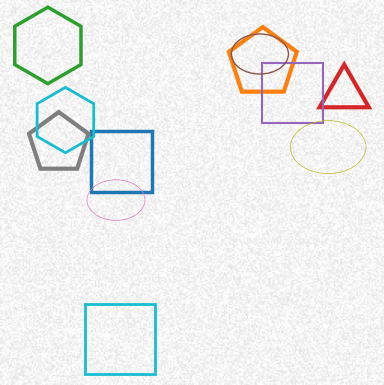[{"shape": "square", "thickness": 2.5, "radius": 0.4, "center": [0.315, 0.581]}, {"shape": "pentagon", "thickness": 3, "radius": 0.46, "center": [0.683, 0.837]}, {"shape": "hexagon", "thickness": 2.5, "radius": 0.5, "center": [0.124, 0.882]}, {"shape": "triangle", "thickness": 3, "radius": 0.37, "center": [0.894, 0.758]}, {"shape": "square", "thickness": 1.5, "radius": 0.39, "center": [0.759, 0.758]}, {"shape": "oval", "thickness": 1, "radius": 0.37, "center": [0.675, 0.86]}, {"shape": "oval", "thickness": 0.5, "radius": 0.38, "center": [0.301, 0.48]}, {"shape": "pentagon", "thickness": 3, "radius": 0.41, "center": [0.153, 0.628]}, {"shape": "oval", "thickness": 0.5, "radius": 0.49, "center": [0.852, 0.618]}, {"shape": "square", "thickness": 2, "radius": 0.46, "center": [0.311, 0.119]}, {"shape": "hexagon", "thickness": 2, "radius": 0.42, "center": [0.17, 0.688]}]